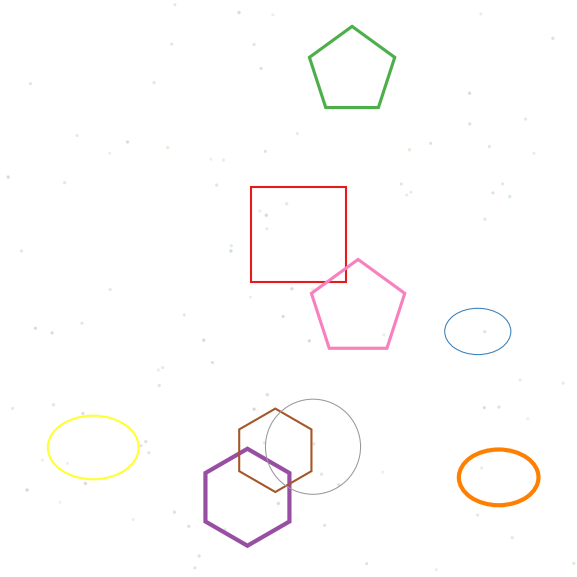[{"shape": "square", "thickness": 1, "radius": 0.41, "center": [0.517, 0.593]}, {"shape": "oval", "thickness": 0.5, "radius": 0.29, "center": [0.827, 0.425]}, {"shape": "pentagon", "thickness": 1.5, "radius": 0.39, "center": [0.61, 0.876]}, {"shape": "hexagon", "thickness": 2, "radius": 0.42, "center": [0.428, 0.138]}, {"shape": "oval", "thickness": 2, "radius": 0.34, "center": [0.864, 0.173]}, {"shape": "oval", "thickness": 1, "radius": 0.39, "center": [0.161, 0.224]}, {"shape": "hexagon", "thickness": 1, "radius": 0.36, "center": [0.477, 0.219]}, {"shape": "pentagon", "thickness": 1.5, "radius": 0.42, "center": [0.62, 0.465]}, {"shape": "circle", "thickness": 0.5, "radius": 0.41, "center": [0.542, 0.226]}]